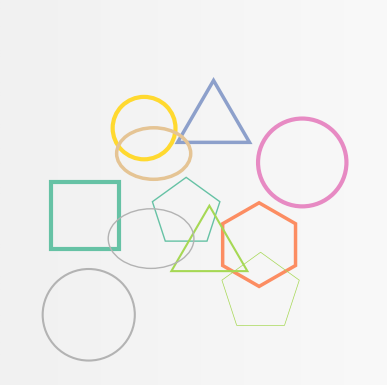[{"shape": "square", "thickness": 3, "radius": 0.44, "center": [0.219, 0.44]}, {"shape": "pentagon", "thickness": 1, "radius": 0.46, "center": [0.48, 0.448]}, {"shape": "hexagon", "thickness": 2.5, "radius": 0.54, "center": [0.669, 0.365]}, {"shape": "triangle", "thickness": 2.5, "radius": 0.54, "center": [0.551, 0.684]}, {"shape": "circle", "thickness": 3, "radius": 0.57, "center": [0.78, 0.578]}, {"shape": "triangle", "thickness": 1.5, "radius": 0.57, "center": [0.54, 0.352]}, {"shape": "pentagon", "thickness": 0.5, "radius": 0.52, "center": [0.673, 0.24]}, {"shape": "circle", "thickness": 3, "radius": 0.41, "center": [0.372, 0.667]}, {"shape": "oval", "thickness": 2.5, "radius": 0.48, "center": [0.397, 0.601]}, {"shape": "oval", "thickness": 1, "radius": 0.55, "center": [0.39, 0.38]}, {"shape": "circle", "thickness": 1.5, "radius": 0.59, "center": [0.229, 0.182]}]